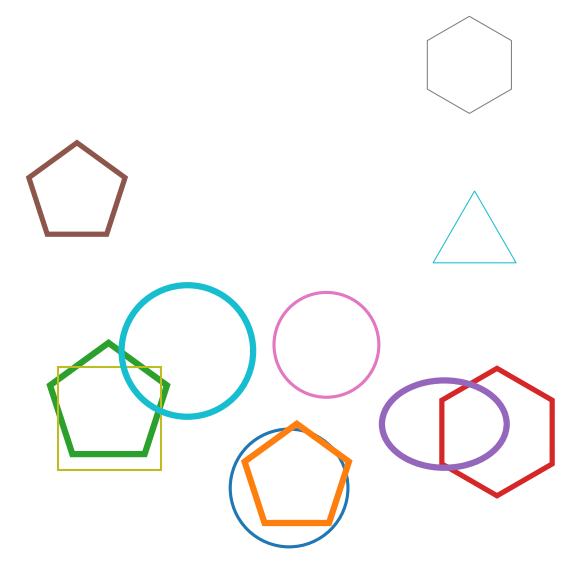[{"shape": "circle", "thickness": 1.5, "radius": 0.51, "center": [0.501, 0.154]}, {"shape": "pentagon", "thickness": 3, "radius": 0.47, "center": [0.514, 0.17]}, {"shape": "pentagon", "thickness": 3, "radius": 0.53, "center": [0.188, 0.299]}, {"shape": "hexagon", "thickness": 2.5, "radius": 0.55, "center": [0.861, 0.251]}, {"shape": "oval", "thickness": 3, "radius": 0.54, "center": [0.769, 0.265]}, {"shape": "pentagon", "thickness": 2.5, "radius": 0.44, "center": [0.133, 0.664]}, {"shape": "circle", "thickness": 1.5, "radius": 0.45, "center": [0.565, 0.402]}, {"shape": "hexagon", "thickness": 0.5, "radius": 0.42, "center": [0.813, 0.887]}, {"shape": "square", "thickness": 1, "radius": 0.45, "center": [0.19, 0.274]}, {"shape": "triangle", "thickness": 0.5, "radius": 0.41, "center": [0.822, 0.586]}, {"shape": "circle", "thickness": 3, "radius": 0.57, "center": [0.324, 0.391]}]